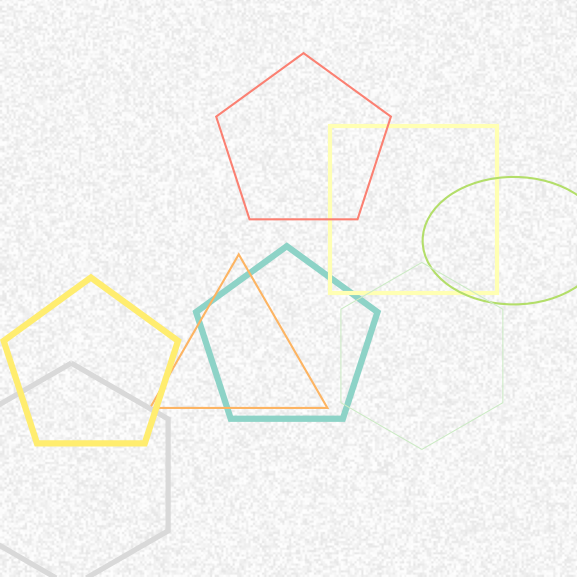[{"shape": "pentagon", "thickness": 3, "radius": 0.83, "center": [0.497, 0.408]}, {"shape": "square", "thickness": 2, "radius": 0.72, "center": [0.716, 0.636]}, {"shape": "pentagon", "thickness": 1, "radius": 0.8, "center": [0.526, 0.748]}, {"shape": "triangle", "thickness": 1, "radius": 0.89, "center": [0.413, 0.381]}, {"shape": "oval", "thickness": 1, "radius": 0.79, "center": [0.89, 0.582]}, {"shape": "hexagon", "thickness": 2.5, "radius": 0.97, "center": [0.123, 0.177]}, {"shape": "hexagon", "thickness": 0.5, "radius": 0.81, "center": [0.731, 0.383]}, {"shape": "pentagon", "thickness": 3, "radius": 0.79, "center": [0.157, 0.36]}]